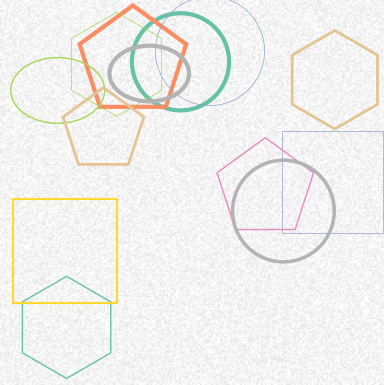[{"shape": "circle", "thickness": 3, "radius": 0.63, "center": [0.469, 0.839]}, {"shape": "hexagon", "thickness": 1, "radius": 0.66, "center": [0.173, 0.15]}, {"shape": "pentagon", "thickness": 3, "radius": 0.73, "center": [0.345, 0.84]}, {"shape": "square", "thickness": 0.5, "radius": 0.66, "center": [0.864, 0.527]}, {"shape": "circle", "thickness": 0.5, "radius": 0.71, "center": [0.545, 0.868]}, {"shape": "pentagon", "thickness": 1, "radius": 0.66, "center": [0.689, 0.511]}, {"shape": "oval", "thickness": 1, "radius": 0.61, "center": [0.15, 0.765]}, {"shape": "hexagon", "thickness": 0.5, "radius": 0.68, "center": [0.303, 0.833]}, {"shape": "square", "thickness": 1.5, "radius": 0.68, "center": [0.169, 0.348]}, {"shape": "pentagon", "thickness": 2, "radius": 0.55, "center": [0.269, 0.662]}, {"shape": "hexagon", "thickness": 2, "radius": 0.64, "center": [0.87, 0.793]}, {"shape": "oval", "thickness": 3, "radius": 0.52, "center": [0.388, 0.809]}, {"shape": "circle", "thickness": 2.5, "radius": 0.66, "center": [0.736, 0.452]}]